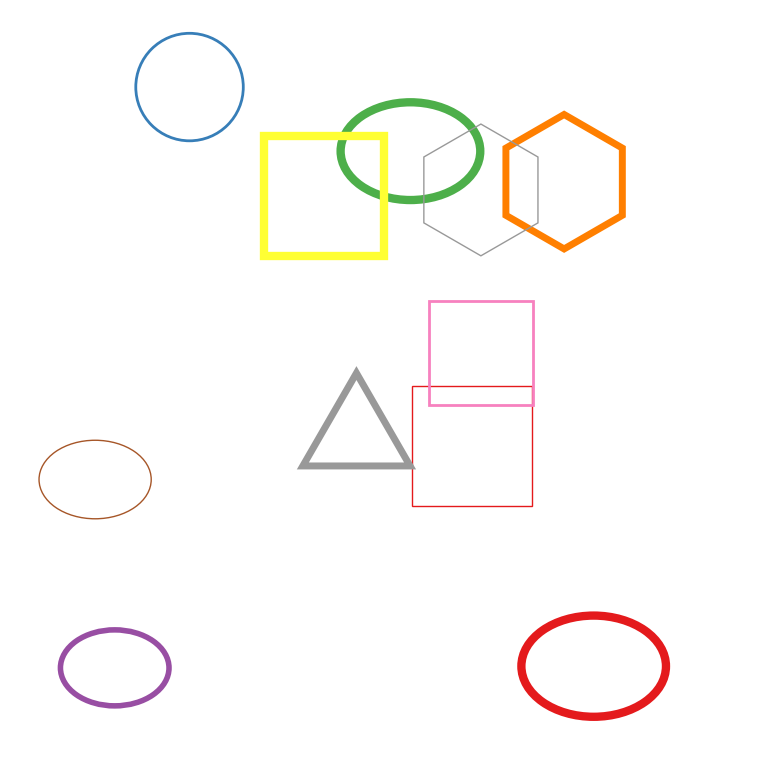[{"shape": "oval", "thickness": 3, "radius": 0.47, "center": [0.771, 0.135]}, {"shape": "square", "thickness": 0.5, "radius": 0.39, "center": [0.612, 0.421]}, {"shape": "circle", "thickness": 1, "radius": 0.35, "center": [0.246, 0.887]}, {"shape": "oval", "thickness": 3, "radius": 0.45, "center": [0.533, 0.804]}, {"shape": "oval", "thickness": 2, "radius": 0.35, "center": [0.149, 0.133]}, {"shape": "hexagon", "thickness": 2.5, "radius": 0.44, "center": [0.733, 0.764]}, {"shape": "square", "thickness": 3, "radius": 0.39, "center": [0.421, 0.746]}, {"shape": "oval", "thickness": 0.5, "radius": 0.36, "center": [0.124, 0.377]}, {"shape": "square", "thickness": 1, "radius": 0.34, "center": [0.625, 0.542]}, {"shape": "hexagon", "thickness": 0.5, "radius": 0.43, "center": [0.625, 0.753]}, {"shape": "triangle", "thickness": 2.5, "radius": 0.4, "center": [0.463, 0.435]}]